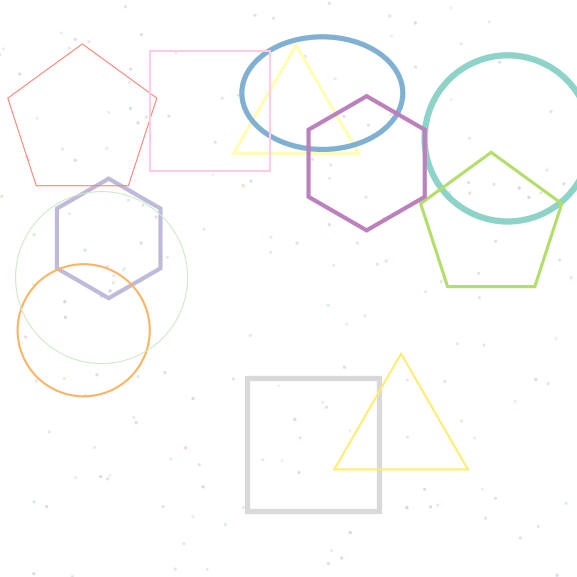[{"shape": "circle", "thickness": 3, "radius": 0.72, "center": [0.879, 0.759]}, {"shape": "triangle", "thickness": 1.5, "radius": 0.62, "center": [0.513, 0.796]}, {"shape": "hexagon", "thickness": 2, "radius": 0.52, "center": [0.188, 0.586]}, {"shape": "pentagon", "thickness": 0.5, "radius": 0.68, "center": [0.143, 0.787]}, {"shape": "oval", "thickness": 2.5, "radius": 0.7, "center": [0.558, 0.838]}, {"shape": "circle", "thickness": 1, "radius": 0.57, "center": [0.145, 0.427]}, {"shape": "pentagon", "thickness": 1.5, "radius": 0.64, "center": [0.851, 0.607]}, {"shape": "square", "thickness": 1, "radius": 0.52, "center": [0.364, 0.807]}, {"shape": "square", "thickness": 2.5, "radius": 0.57, "center": [0.542, 0.23]}, {"shape": "hexagon", "thickness": 2, "radius": 0.58, "center": [0.635, 0.716]}, {"shape": "circle", "thickness": 0.5, "radius": 0.74, "center": [0.176, 0.518]}, {"shape": "triangle", "thickness": 1, "radius": 0.67, "center": [0.694, 0.253]}]